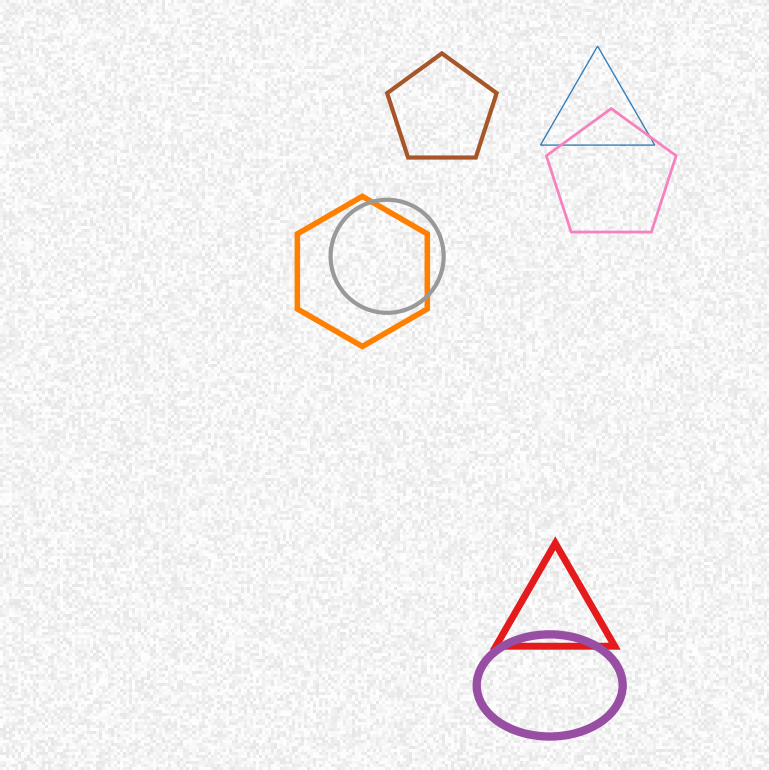[{"shape": "triangle", "thickness": 2.5, "radius": 0.45, "center": [0.721, 0.205]}, {"shape": "triangle", "thickness": 0.5, "radius": 0.43, "center": [0.776, 0.854]}, {"shape": "oval", "thickness": 3, "radius": 0.47, "center": [0.714, 0.11]}, {"shape": "hexagon", "thickness": 2, "radius": 0.49, "center": [0.471, 0.648]}, {"shape": "pentagon", "thickness": 1.5, "radius": 0.37, "center": [0.574, 0.856]}, {"shape": "pentagon", "thickness": 1, "radius": 0.44, "center": [0.794, 0.77]}, {"shape": "circle", "thickness": 1.5, "radius": 0.37, "center": [0.503, 0.667]}]